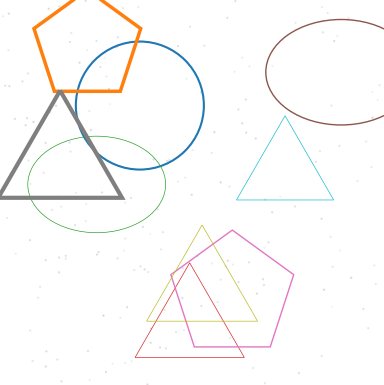[{"shape": "circle", "thickness": 1.5, "radius": 0.83, "center": [0.363, 0.726]}, {"shape": "pentagon", "thickness": 2.5, "radius": 0.73, "center": [0.227, 0.881]}, {"shape": "oval", "thickness": 0.5, "radius": 0.9, "center": [0.251, 0.521]}, {"shape": "triangle", "thickness": 0.5, "radius": 0.82, "center": [0.493, 0.153]}, {"shape": "oval", "thickness": 1, "radius": 0.98, "center": [0.886, 0.812]}, {"shape": "pentagon", "thickness": 1, "radius": 0.84, "center": [0.603, 0.235]}, {"shape": "triangle", "thickness": 3, "radius": 0.93, "center": [0.156, 0.579]}, {"shape": "triangle", "thickness": 0.5, "radius": 0.83, "center": [0.525, 0.249]}, {"shape": "triangle", "thickness": 0.5, "radius": 0.73, "center": [0.74, 0.554]}]